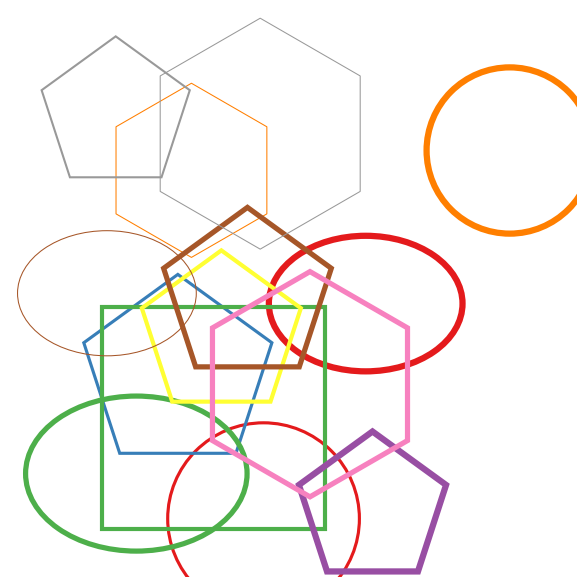[{"shape": "oval", "thickness": 3, "radius": 0.84, "center": [0.633, 0.473]}, {"shape": "circle", "thickness": 1.5, "radius": 0.83, "center": [0.456, 0.101]}, {"shape": "pentagon", "thickness": 1.5, "radius": 0.86, "center": [0.308, 0.353]}, {"shape": "oval", "thickness": 2.5, "radius": 0.96, "center": [0.236, 0.179]}, {"shape": "square", "thickness": 2, "radius": 0.96, "center": [0.37, 0.275]}, {"shape": "pentagon", "thickness": 3, "radius": 0.67, "center": [0.645, 0.118]}, {"shape": "hexagon", "thickness": 0.5, "radius": 0.75, "center": [0.331, 0.704]}, {"shape": "circle", "thickness": 3, "radius": 0.72, "center": [0.883, 0.739]}, {"shape": "pentagon", "thickness": 2, "radius": 0.72, "center": [0.383, 0.421]}, {"shape": "oval", "thickness": 0.5, "radius": 0.77, "center": [0.185, 0.491]}, {"shape": "pentagon", "thickness": 2.5, "radius": 0.76, "center": [0.428, 0.487]}, {"shape": "hexagon", "thickness": 2.5, "radius": 0.98, "center": [0.537, 0.334]}, {"shape": "hexagon", "thickness": 0.5, "radius": 1.0, "center": [0.451, 0.768]}, {"shape": "pentagon", "thickness": 1, "radius": 0.67, "center": [0.2, 0.801]}]